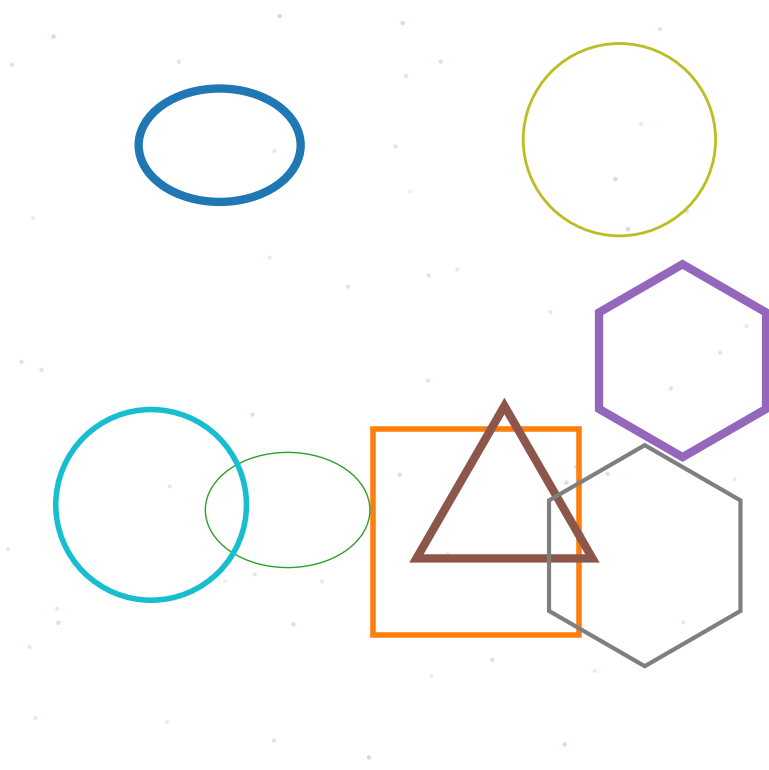[{"shape": "oval", "thickness": 3, "radius": 0.53, "center": [0.285, 0.811]}, {"shape": "square", "thickness": 2, "radius": 0.67, "center": [0.618, 0.309]}, {"shape": "oval", "thickness": 0.5, "radius": 0.53, "center": [0.374, 0.338]}, {"shape": "hexagon", "thickness": 3, "radius": 0.63, "center": [0.886, 0.532]}, {"shape": "triangle", "thickness": 3, "radius": 0.66, "center": [0.655, 0.341]}, {"shape": "hexagon", "thickness": 1.5, "radius": 0.72, "center": [0.837, 0.278]}, {"shape": "circle", "thickness": 1, "radius": 0.62, "center": [0.804, 0.819]}, {"shape": "circle", "thickness": 2, "radius": 0.62, "center": [0.196, 0.344]}]